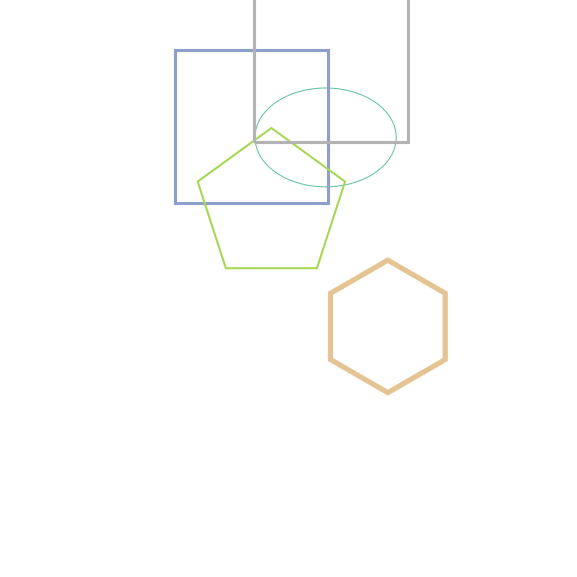[{"shape": "oval", "thickness": 0.5, "radius": 0.61, "center": [0.564, 0.761]}, {"shape": "square", "thickness": 1.5, "radius": 0.66, "center": [0.436, 0.78]}, {"shape": "pentagon", "thickness": 1, "radius": 0.67, "center": [0.47, 0.643]}, {"shape": "hexagon", "thickness": 2.5, "radius": 0.57, "center": [0.672, 0.434]}, {"shape": "square", "thickness": 1.5, "radius": 0.67, "center": [0.573, 0.887]}]